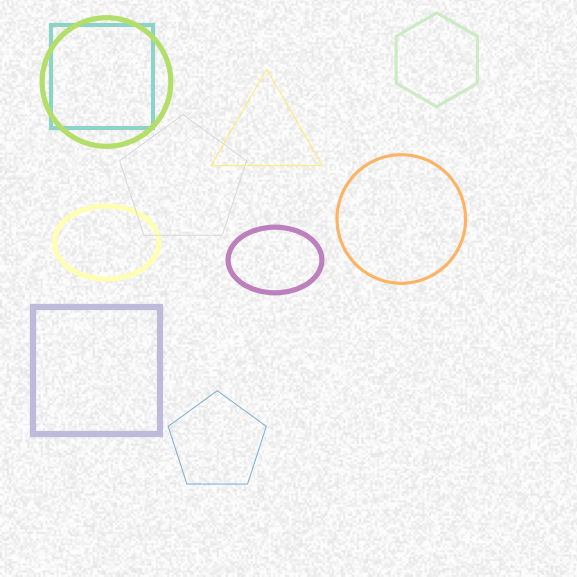[{"shape": "square", "thickness": 2, "radius": 0.44, "center": [0.176, 0.866]}, {"shape": "oval", "thickness": 2.5, "radius": 0.45, "center": [0.185, 0.579]}, {"shape": "square", "thickness": 3, "radius": 0.55, "center": [0.168, 0.358]}, {"shape": "pentagon", "thickness": 0.5, "radius": 0.45, "center": [0.376, 0.233]}, {"shape": "circle", "thickness": 1.5, "radius": 0.56, "center": [0.695, 0.62]}, {"shape": "circle", "thickness": 2.5, "radius": 0.56, "center": [0.184, 0.857]}, {"shape": "pentagon", "thickness": 0.5, "radius": 0.58, "center": [0.317, 0.685]}, {"shape": "oval", "thickness": 2.5, "radius": 0.41, "center": [0.476, 0.549]}, {"shape": "hexagon", "thickness": 1.5, "radius": 0.41, "center": [0.756, 0.896]}, {"shape": "triangle", "thickness": 0.5, "radius": 0.56, "center": [0.462, 0.768]}]